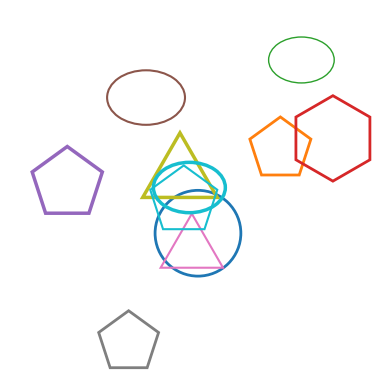[{"shape": "circle", "thickness": 2, "radius": 0.56, "center": [0.514, 0.394]}, {"shape": "pentagon", "thickness": 2, "radius": 0.42, "center": [0.728, 0.613]}, {"shape": "oval", "thickness": 1, "radius": 0.43, "center": [0.783, 0.844]}, {"shape": "hexagon", "thickness": 2, "radius": 0.55, "center": [0.865, 0.64]}, {"shape": "pentagon", "thickness": 2.5, "radius": 0.48, "center": [0.175, 0.524]}, {"shape": "oval", "thickness": 1.5, "radius": 0.51, "center": [0.379, 0.747]}, {"shape": "triangle", "thickness": 1.5, "radius": 0.47, "center": [0.498, 0.351]}, {"shape": "pentagon", "thickness": 2, "radius": 0.41, "center": [0.334, 0.111]}, {"shape": "triangle", "thickness": 2.5, "radius": 0.56, "center": [0.467, 0.543]}, {"shape": "oval", "thickness": 2.5, "radius": 0.47, "center": [0.492, 0.513]}, {"shape": "pentagon", "thickness": 1.5, "radius": 0.46, "center": [0.477, 0.479]}]